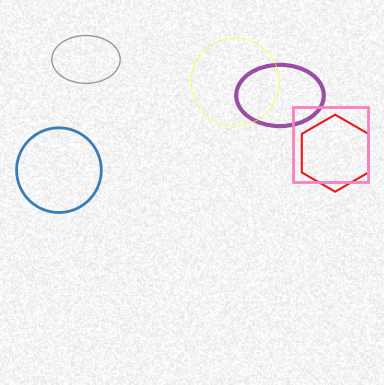[{"shape": "hexagon", "thickness": 1.5, "radius": 0.5, "center": [0.871, 0.602]}, {"shape": "circle", "thickness": 2, "radius": 0.55, "center": [0.153, 0.558]}, {"shape": "oval", "thickness": 3, "radius": 0.57, "center": [0.727, 0.752]}, {"shape": "circle", "thickness": 0.5, "radius": 0.57, "center": [0.611, 0.787]}, {"shape": "square", "thickness": 2, "radius": 0.49, "center": [0.859, 0.624]}, {"shape": "oval", "thickness": 1, "radius": 0.44, "center": [0.223, 0.846]}]